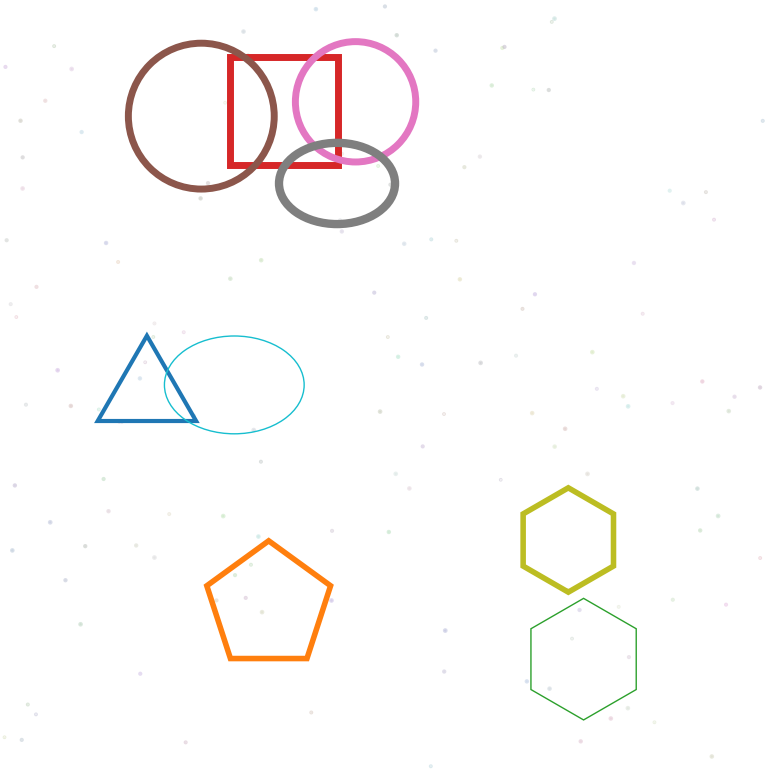[{"shape": "triangle", "thickness": 1.5, "radius": 0.37, "center": [0.191, 0.49]}, {"shape": "pentagon", "thickness": 2, "radius": 0.42, "center": [0.349, 0.213]}, {"shape": "hexagon", "thickness": 0.5, "radius": 0.39, "center": [0.758, 0.144]}, {"shape": "square", "thickness": 2.5, "radius": 0.35, "center": [0.368, 0.856]}, {"shape": "circle", "thickness": 2.5, "radius": 0.47, "center": [0.261, 0.849]}, {"shape": "circle", "thickness": 2.5, "radius": 0.39, "center": [0.462, 0.868]}, {"shape": "oval", "thickness": 3, "radius": 0.38, "center": [0.438, 0.762]}, {"shape": "hexagon", "thickness": 2, "radius": 0.34, "center": [0.738, 0.299]}, {"shape": "oval", "thickness": 0.5, "radius": 0.45, "center": [0.304, 0.5]}]